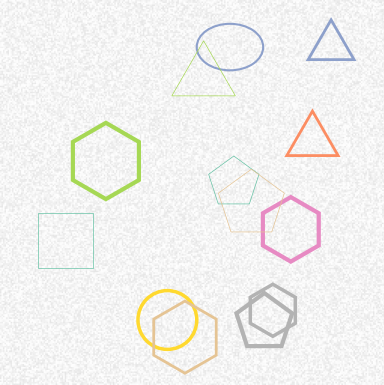[{"shape": "pentagon", "thickness": 0.5, "radius": 0.34, "center": [0.607, 0.526]}, {"shape": "square", "thickness": 0.5, "radius": 0.36, "center": [0.171, 0.375]}, {"shape": "triangle", "thickness": 2, "radius": 0.38, "center": [0.812, 0.634]}, {"shape": "triangle", "thickness": 2, "radius": 0.34, "center": [0.86, 0.88]}, {"shape": "oval", "thickness": 1.5, "radius": 0.43, "center": [0.597, 0.878]}, {"shape": "hexagon", "thickness": 3, "radius": 0.42, "center": [0.755, 0.404]}, {"shape": "hexagon", "thickness": 3, "radius": 0.5, "center": [0.275, 0.582]}, {"shape": "triangle", "thickness": 0.5, "radius": 0.48, "center": [0.529, 0.799]}, {"shape": "circle", "thickness": 2.5, "radius": 0.38, "center": [0.435, 0.169]}, {"shape": "pentagon", "thickness": 0.5, "radius": 0.45, "center": [0.653, 0.47]}, {"shape": "hexagon", "thickness": 2, "radius": 0.47, "center": [0.48, 0.124]}, {"shape": "hexagon", "thickness": 2.5, "radius": 0.34, "center": [0.709, 0.194]}, {"shape": "pentagon", "thickness": 3, "radius": 0.38, "center": [0.687, 0.163]}]